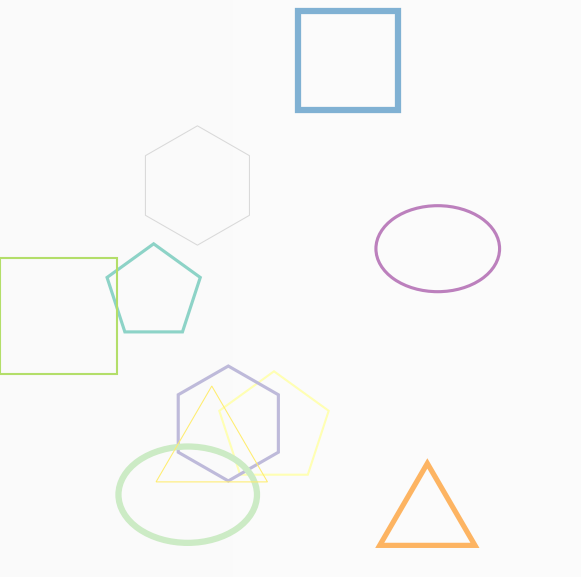[{"shape": "pentagon", "thickness": 1.5, "radius": 0.42, "center": [0.264, 0.493]}, {"shape": "pentagon", "thickness": 1, "radius": 0.49, "center": [0.471, 0.257]}, {"shape": "hexagon", "thickness": 1.5, "radius": 0.5, "center": [0.393, 0.266]}, {"shape": "square", "thickness": 3, "radius": 0.43, "center": [0.598, 0.894]}, {"shape": "triangle", "thickness": 2.5, "radius": 0.47, "center": [0.735, 0.102]}, {"shape": "square", "thickness": 1, "radius": 0.5, "center": [0.101, 0.453]}, {"shape": "hexagon", "thickness": 0.5, "radius": 0.52, "center": [0.34, 0.678]}, {"shape": "oval", "thickness": 1.5, "radius": 0.53, "center": [0.753, 0.569]}, {"shape": "oval", "thickness": 3, "radius": 0.6, "center": [0.323, 0.143]}, {"shape": "triangle", "thickness": 0.5, "radius": 0.55, "center": [0.364, 0.22]}]